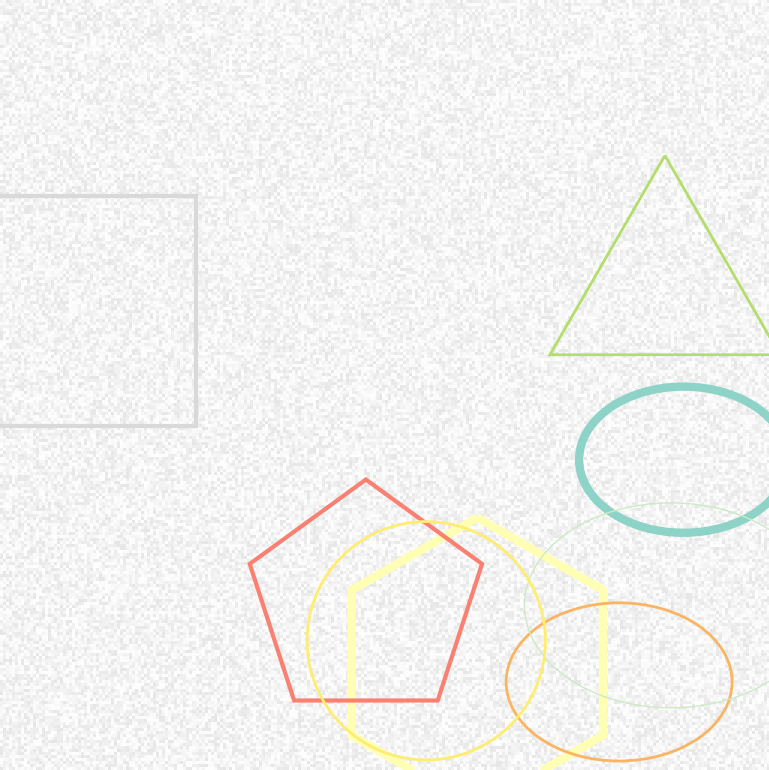[{"shape": "oval", "thickness": 3, "radius": 0.68, "center": [0.888, 0.403]}, {"shape": "hexagon", "thickness": 3, "radius": 0.94, "center": [0.62, 0.139]}, {"shape": "pentagon", "thickness": 1.5, "radius": 0.79, "center": [0.475, 0.219]}, {"shape": "oval", "thickness": 1, "radius": 0.73, "center": [0.804, 0.114]}, {"shape": "triangle", "thickness": 1, "radius": 0.86, "center": [0.864, 0.625]}, {"shape": "square", "thickness": 1.5, "radius": 0.75, "center": [0.105, 0.596]}, {"shape": "oval", "thickness": 0.5, "radius": 0.95, "center": [0.871, 0.214]}, {"shape": "circle", "thickness": 1, "radius": 0.77, "center": [0.554, 0.168]}]